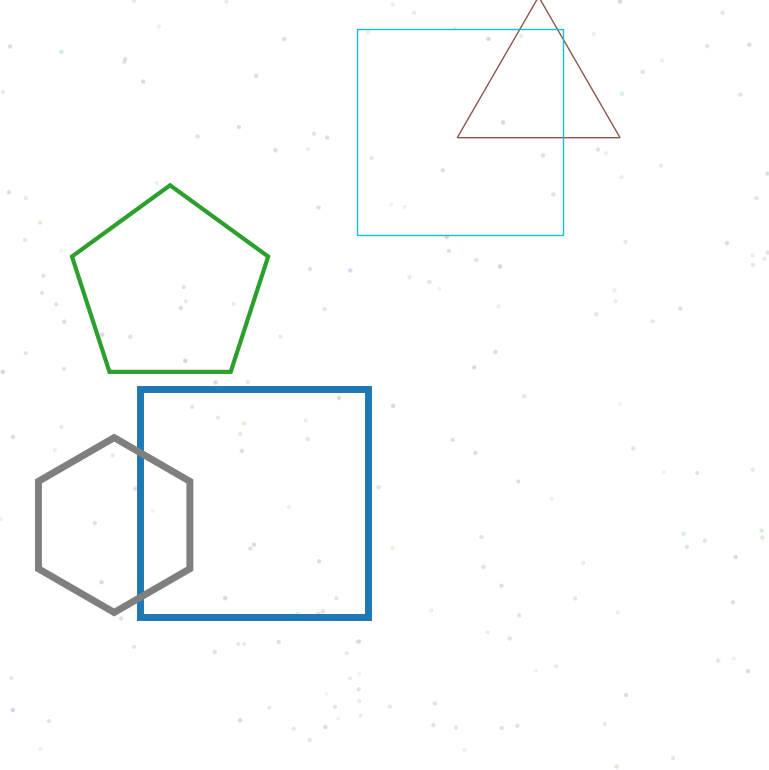[{"shape": "square", "thickness": 2.5, "radius": 0.74, "center": [0.33, 0.346]}, {"shape": "pentagon", "thickness": 1.5, "radius": 0.67, "center": [0.221, 0.625]}, {"shape": "triangle", "thickness": 0.5, "radius": 0.61, "center": [0.7, 0.882]}, {"shape": "hexagon", "thickness": 2.5, "radius": 0.57, "center": [0.148, 0.318]}, {"shape": "square", "thickness": 0.5, "radius": 0.67, "center": [0.597, 0.829]}]